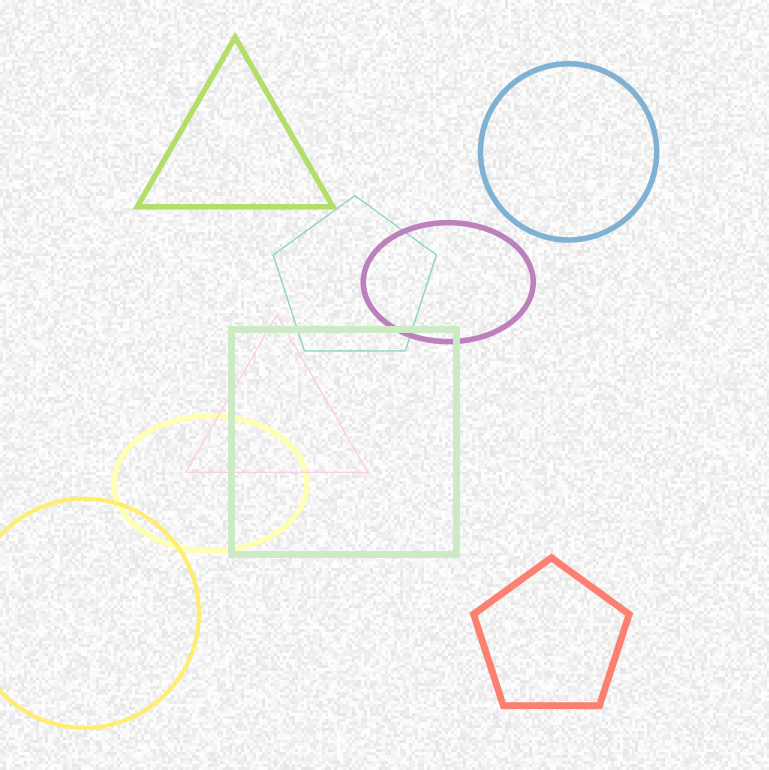[{"shape": "pentagon", "thickness": 0.5, "radius": 0.56, "center": [0.461, 0.634]}, {"shape": "oval", "thickness": 2, "radius": 0.63, "center": [0.274, 0.372]}, {"shape": "pentagon", "thickness": 2.5, "radius": 0.53, "center": [0.716, 0.169]}, {"shape": "circle", "thickness": 2, "radius": 0.57, "center": [0.738, 0.803]}, {"shape": "triangle", "thickness": 2, "radius": 0.73, "center": [0.305, 0.805]}, {"shape": "triangle", "thickness": 0.5, "radius": 0.68, "center": [0.36, 0.455]}, {"shape": "oval", "thickness": 2, "radius": 0.55, "center": [0.582, 0.634]}, {"shape": "square", "thickness": 2.5, "radius": 0.73, "center": [0.447, 0.427]}, {"shape": "circle", "thickness": 1.5, "radius": 0.74, "center": [0.11, 0.204]}]